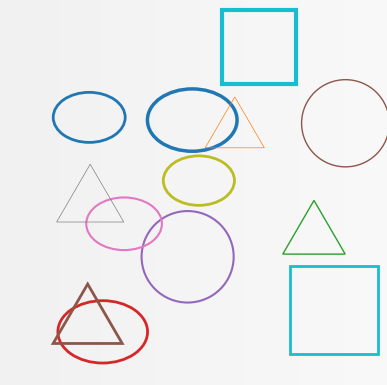[{"shape": "oval", "thickness": 2, "radius": 0.46, "center": [0.23, 0.695]}, {"shape": "oval", "thickness": 2.5, "radius": 0.58, "center": [0.496, 0.688]}, {"shape": "triangle", "thickness": 0.5, "radius": 0.44, "center": [0.606, 0.66]}, {"shape": "triangle", "thickness": 1, "radius": 0.46, "center": [0.81, 0.386]}, {"shape": "oval", "thickness": 2, "radius": 0.58, "center": [0.265, 0.138]}, {"shape": "circle", "thickness": 1.5, "radius": 0.59, "center": [0.484, 0.333]}, {"shape": "circle", "thickness": 1, "radius": 0.57, "center": [0.892, 0.68]}, {"shape": "triangle", "thickness": 2, "radius": 0.51, "center": [0.226, 0.159]}, {"shape": "oval", "thickness": 1.5, "radius": 0.49, "center": [0.32, 0.419]}, {"shape": "triangle", "thickness": 0.5, "radius": 0.5, "center": [0.233, 0.473]}, {"shape": "oval", "thickness": 2, "radius": 0.46, "center": [0.513, 0.531]}, {"shape": "square", "thickness": 3, "radius": 0.48, "center": [0.668, 0.879]}, {"shape": "square", "thickness": 2, "radius": 0.57, "center": [0.862, 0.194]}]